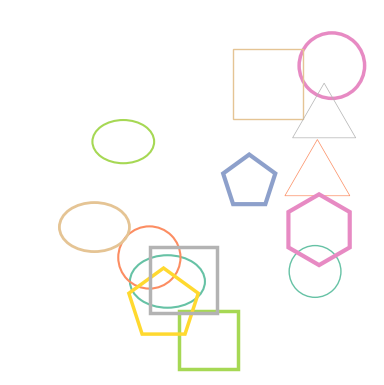[{"shape": "circle", "thickness": 1, "radius": 0.34, "center": [0.818, 0.295]}, {"shape": "oval", "thickness": 1.5, "radius": 0.49, "center": [0.435, 0.269]}, {"shape": "circle", "thickness": 1.5, "radius": 0.4, "center": [0.388, 0.331]}, {"shape": "triangle", "thickness": 0.5, "radius": 0.49, "center": [0.824, 0.54]}, {"shape": "pentagon", "thickness": 3, "radius": 0.36, "center": [0.647, 0.527]}, {"shape": "hexagon", "thickness": 3, "radius": 0.46, "center": [0.829, 0.403]}, {"shape": "circle", "thickness": 2.5, "radius": 0.43, "center": [0.862, 0.829]}, {"shape": "square", "thickness": 2.5, "radius": 0.38, "center": [0.541, 0.117]}, {"shape": "oval", "thickness": 1.5, "radius": 0.4, "center": [0.32, 0.632]}, {"shape": "pentagon", "thickness": 2.5, "radius": 0.47, "center": [0.425, 0.209]}, {"shape": "oval", "thickness": 2, "radius": 0.45, "center": [0.245, 0.41]}, {"shape": "square", "thickness": 1, "radius": 0.46, "center": [0.697, 0.782]}, {"shape": "triangle", "thickness": 0.5, "radius": 0.47, "center": [0.842, 0.689]}, {"shape": "square", "thickness": 2.5, "radius": 0.43, "center": [0.476, 0.273]}]